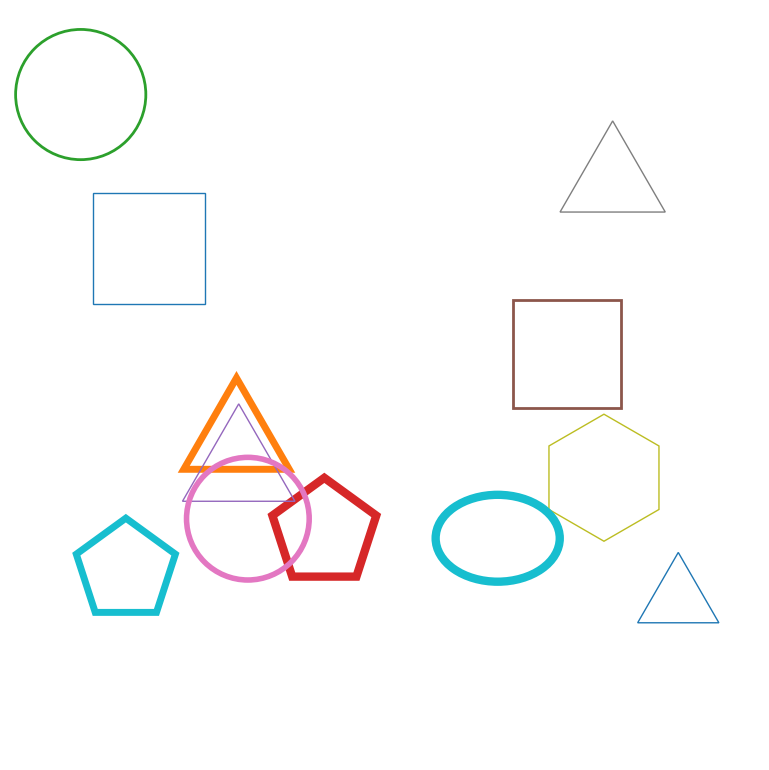[{"shape": "triangle", "thickness": 0.5, "radius": 0.3, "center": [0.881, 0.222]}, {"shape": "square", "thickness": 0.5, "radius": 0.36, "center": [0.194, 0.677]}, {"shape": "triangle", "thickness": 2.5, "radius": 0.4, "center": [0.307, 0.43]}, {"shape": "circle", "thickness": 1, "radius": 0.42, "center": [0.105, 0.877]}, {"shape": "pentagon", "thickness": 3, "radius": 0.35, "center": [0.421, 0.309]}, {"shape": "triangle", "thickness": 0.5, "radius": 0.42, "center": [0.31, 0.391]}, {"shape": "square", "thickness": 1, "radius": 0.35, "center": [0.737, 0.54]}, {"shape": "circle", "thickness": 2, "radius": 0.4, "center": [0.322, 0.326]}, {"shape": "triangle", "thickness": 0.5, "radius": 0.39, "center": [0.796, 0.764]}, {"shape": "hexagon", "thickness": 0.5, "radius": 0.41, "center": [0.784, 0.38]}, {"shape": "oval", "thickness": 3, "radius": 0.4, "center": [0.646, 0.301]}, {"shape": "pentagon", "thickness": 2.5, "radius": 0.34, "center": [0.163, 0.259]}]